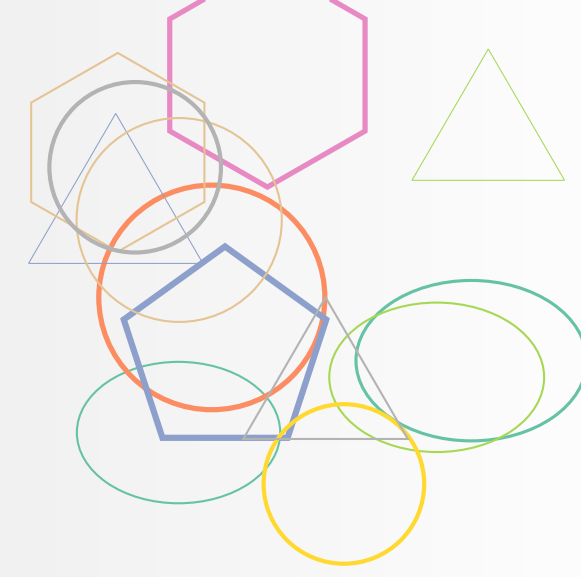[{"shape": "oval", "thickness": 1, "radius": 0.87, "center": [0.307, 0.25]}, {"shape": "oval", "thickness": 1.5, "radius": 0.99, "center": [0.811, 0.375]}, {"shape": "circle", "thickness": 2.5, "radius": 0.97, "center": [0.364, 0.484]}, {"shape": "triangle", "thickness": 0.5, "radius": 0.87, "center": [0.199, 0.63]}, {"shape": "pentagon", "thickness": 3, "radius": 0.92, "center": [0.387, 0.389]}, {"shape": "hexagon", "thickness": 2.5, "radius": 0.97, "center": [0.46, 0.869]}, {"shape": "oval", "thickness": 1, "radius": 0.92, "center": [0.751, 0.346]}, {"shape": "triangle", "thickness": 0.5, "radius": 0.76, "center": [0.84, 0.763]}, {"shape": "circle", "thickness": 2, "radius": 0.69, "center": [0.592, 0.161]}, {"shape": "hexagon", "thickness": 1, "radius": 0.86, "center": [0.203, 0.735]}, {"shape": "circle", "thickness": 1, "radius": 0.88, "center": [0.308, 0.618]}, {"shape": "circle", "thickness": 2, "radius": 0.74, "center": [0.233, 0.709]}, {"shape": "triangle", "thickness": 1, "radius": 0.82, "center": [0.56, 0.321]}]